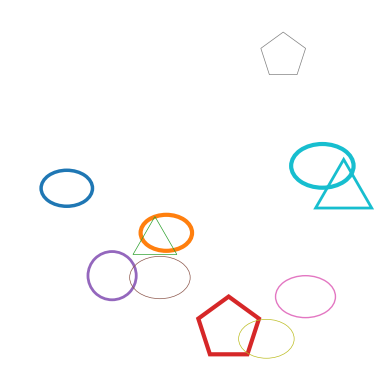[{"shape": "oval", "thickness": 2.5, "radius": 0.33, "center": [0.173, 0.511]}, {"shape": "oval", "thickness": 3, "radius": 0.33, "center": [0.432, 0.395]}, {"shape": "triangle", "thickness": 0.5, "radius": 0.33, "center": [0.402, 0.372]}, {"shape": "pentagon", "thickness": 3, "radius": 0.41, "center": [0.594, 0.147]}, {"shape": "circle", "thickness": 2, "radius": 0.31, "center": [0.291, 0.284]}, {"shape": "oval", "thickness": 0.5, "radius": 0.39, "center": [0.415, 0.279]}, {"shape": "oval", "thickness": 1, "radius": 0.39, "center": [0.794, 0.229]}, {"shape": "pentagon", "thickness": 0.5, "radius": 0.31, "center": [0.736, 0.856]}, {"shape": "oval", "thickness": 0.5, "radius": 0.36, "center": [0.692, 0.12]}, {"shape": "triangle", "thickness": 2, "radius": 0.42, "center": [0.893, 0.502]}, {"shape": "oval", "thickness": 3, "radius": 0.41, "center": [0.837, 0.569]}]